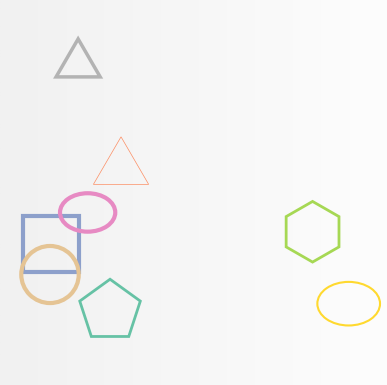[{"shape": "pentagon", "thickness": 2, "radius": 0.41, "center": [0.284, 0.193]}, {"shape": "triangle", "thickness": 0.5, "radius": 0.41, "center": [0.312, 0.562]}, {"shape": "square", "thickness": 3, "radius": 0.36, "center": [0.133, 0.365]}, {"shape": "oval", "thickness": 3, "radius": 0.36, "center": [0.226, 0.448]}, {"shape": "hexagon", "thickness": 2, "radius": 0.39, "center": [0.807, 0.398]}, {"shape": "oval", "thickness": 1.5, "radius": 0.4, "center": [0.9, 0.211]}, {"shape": "circle", "thickness": 3, "radius": 0.37, "center": [0.129, 0.287]}, {"shape": "triangle", "thickness": 2.5, "radius": 0.33, "center": [0.202, 0.833]}]